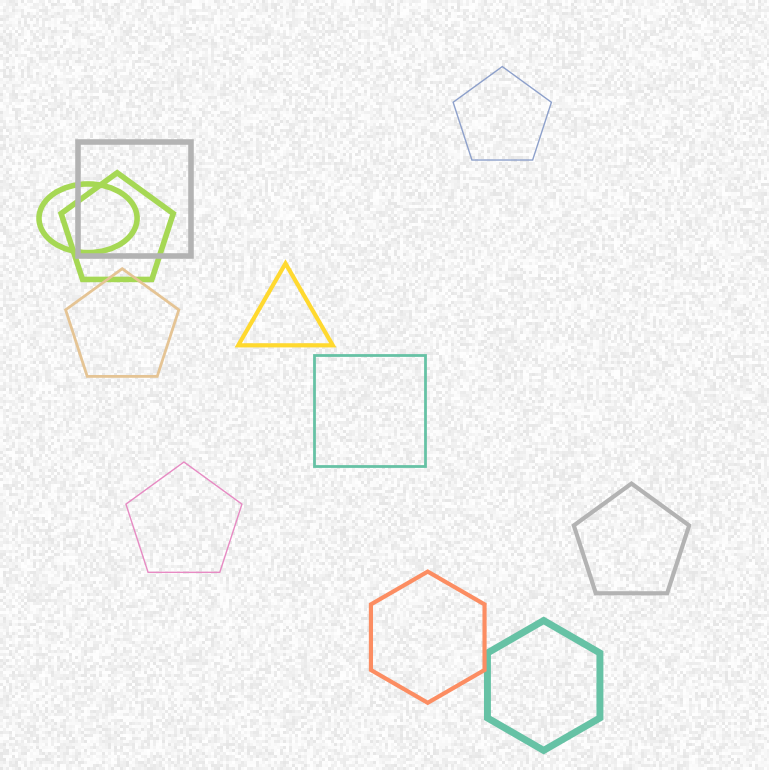[{"shape": "square", "thickness": 1, "radius": 0.36, "center": [0.48, 0.467]}, {"shape": "hexagon", "thickness": 2.5, "radius": 0.42, "center": [0.706, 0.11]}, {"shape": "hexagon", "thickness": 1.5, "radius": 0.43, "center": [0.555, 0.172]}, {"shape": "pentagon", "thickness": 0.5, "radius": 0.34, "center": [0.652, 0.846]}, {"shape": "pentagon", "thickness": 0.5, "radius": 0.4, "center": [0.239, 0.321]}, {"shape": "pentagon", "thickness": 2, "radius": 0.38, "center": [0.152, 0.699]}, {"shape": "oval", "thickness": 2, "radius": 0.32, "center": [0.114, 0.717]}, {"shape": "triangle", "thickness": 1.5, "radius": 0.35, "center": [0.371, 0.587]}, {"shape": "pentagon", "thickness": 1, "radius": 0.39, "center": [0.159, 0.574]}, {"shape": "square", "thickness": 2, "radius": 0.37, "center": [0.175, 0.742]}, {"shape": "pentagon", "thickness": 1.5, "radius": 0.39, "center": [0.82, 0.293]}]